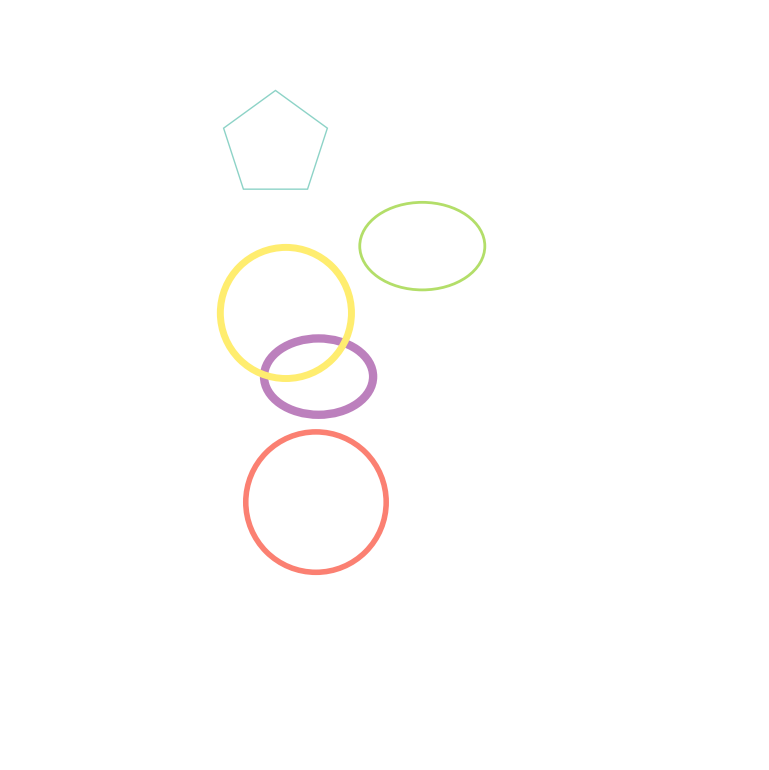[{"shape": "pentagon", "thickness": 0.5, "radius": 0.35, "center": [0.358, 0.812]}, {"shape": "circle", "thickness": 2, "radius": 0.46, "center": [0.41, 0.348]}, {"shape": "oval", "thickness": 1, "radius": 0.41, "center": [0.548, 0.68]}, {"shape": "oval", "thickness": 3, "radius": 0.35, "center": [0.414, 0.511]}, {"shape": "circle", "thickness": 2.5, "radius": 0.43, "center": [0.371, 0.594]}]